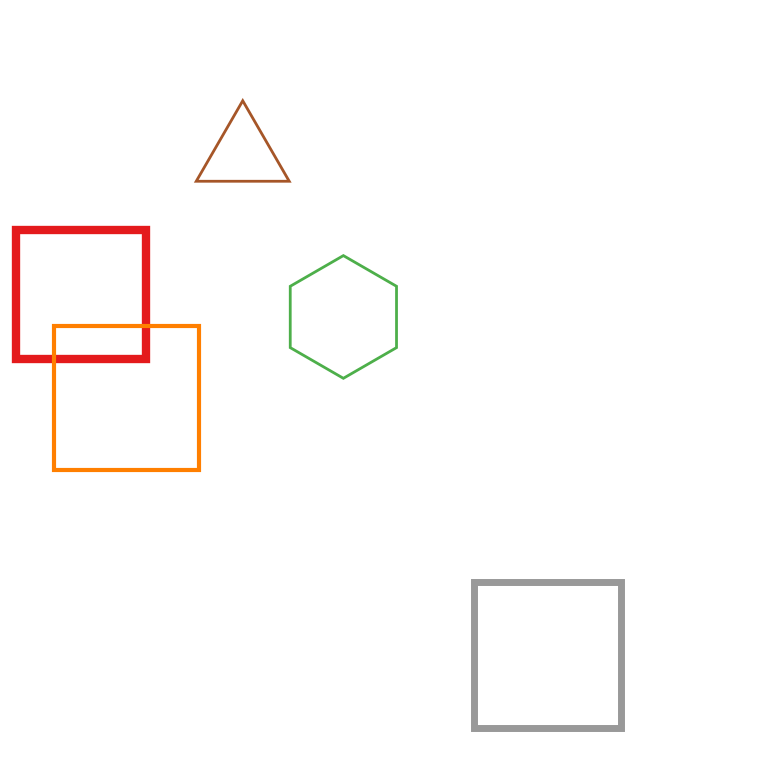[{"shape": "square", "thickness": 3, "radius": 0.42, "center": [0.105, 0.618]}, {"shape": "hexagon", "thickness": 1, "radius": 0.4, "center": [0.446, 0.588]}, {"shape": "square", "thickness": 1.5, "radius": 0.47, "center": [0.164, 0.483]}, {"shape": "triangle", "thickness": 1, "radius": 0.35, "center": [0.315, 0.799]}, {"shape": "square", "thickness": 2.5, "radius": 0.47, "center": [0.711, 0.149]}]